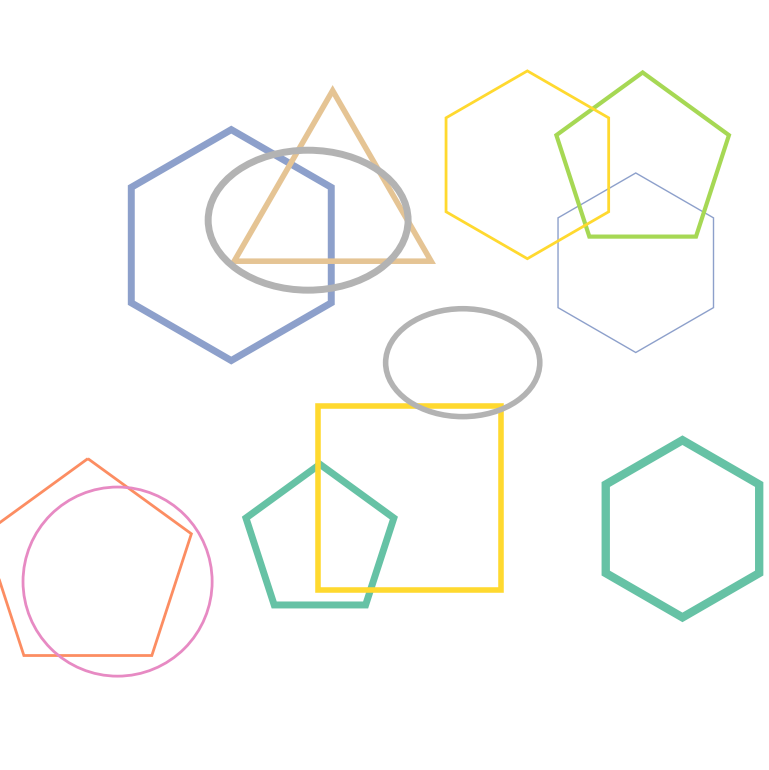[{"shape": "hexagon", "thickness": 3, "radius": 0.58, "center": [0.886, 0.313]}, {"shape": "pentagon", "thickness": 2.5, "radius": 0.5, "center": [0.415, 0.296]}, {"shape": "pentagon", "thickness": 1, "radius": 0.71, "center": [0.114, 0.263]}, {"shape": "hexagon", "thickness": 0.5, "radius": 0.58, "center": [0.826, 0.659]}, {"shape": "hexagon", "thickness": 2.5, "radius": 0.75, "center": [0.3, 0.682]}, {"shape": "circle", "thickness": 1, "radius": 0.61, "center": [0.153, 0.245]}, {"shape": "pentagon", "thickness": 1.5, "radius": 0.59, "center": [0.835, 0.788]}, {"shape": "square", "thickness": 2, "radius": 0.6, "center": [0.532, 0.353]}, {"shape": "hexagon", "thickness": 1, "radius": 0.61, "center": [0.685, 0.786]}, {"shape": "triangle", "thickness": 2, "radius": 0.74, "center": [0.432, 0.735]}, {"shape": "oval", "thickness": 2, "radius": 0.5, "center": [0.601, 0.529]}, {"shape": "oval", "thickness": 2.5, "radius": 0.65, "center": [0.4, 0.714]}]